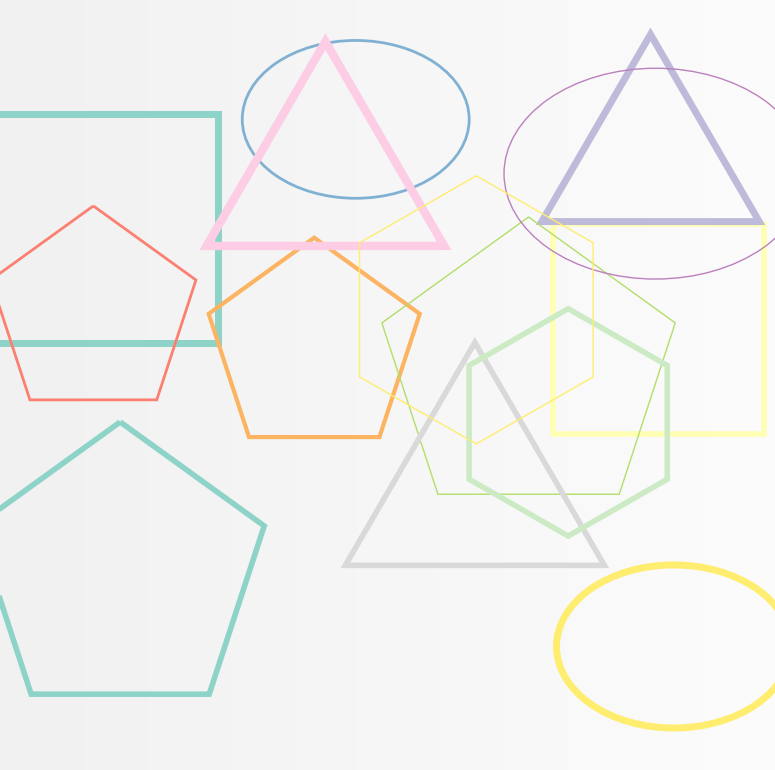[{"shape": "pentagon", "thickness": 2, "radius": 0.98, "center": [0.155, 0.257]}, {"shape": "square", "thickness": 2.5, "radius": 0.74, "center": [0.133, 0.704]}, {"shape": "square", "thickness": 2, "radius": 0.68, "center": [0.85, 0.573]}, {"shape": "triangle", "thickness": 2.5, "radius": 0.81, "center": [0.839, 0.793]}, {"shape": "pentagon", "thickness": 1, "radius": 0.7, "center": [0.12, 0.593]}, {"shape": "oval", "thickness": 1, "radius": 0.73, "center": [0.459, 0.845]}, {"shape": "pentagon", "thickness": 1.5, "radius": 0.72, "center": [0.405, 0.548]}, {"shape": "pentagon", "thickness": 0.5, "radius": 1.0, "center": [0.682, 0.519]}, {"shape": "triangle", "thickness": 3, "radius": 0.89, "center": [0.42, 0.769]}, {"shape": "triangle", "thickness": 2, "radius": 0.96, "center": [0.613, 0.362]}, {"shape": "oval", "thickness": 0.5, "radius": 0.98, "center": [0.846, 0.774]}, {"shape": "hexagon", "thickness": 2, "radius": 0.74, "center": [0.733, 0.451]}, {"shape": "oval", "thickness": 2.5, "radius": 0.76, "center": [0.869, 0.16]}, {"shape": "hexagon", "thickness": 0.5, "radius": 0.87, "center": [0.615, 0.598]}]